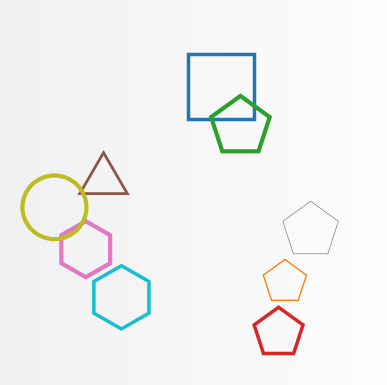[{"shape": "square", "thickness": 2.5, "radius": 0.42, "center": [0.571, 0.774]}, {"shape": "pentagon", "thickness": 1, "radius": 0.29, "center": [0.735, 0.267]}, {"shape": "pentagon", "thickness": 3, "radius": 0.4, "center": [0.62, 0.671]}, {"shape": "pentagon", "thickness": 2.5, "radius": 0.33, "center": [0.719, 0.136]}, {"shape": "triangle", "thickness": 2, "radius": 0.35, "center": [0.267, 0.533]}, {"shape": "hexagon", "thickness": 3, "radius": 0.36, "center": [0.221, 0.353]}, {"shape": "pentagon", "thickness": 0.5, "radius": 0.38, "center": [0.802, 0.402]}, {"shape": "circle", "thickness": 3, "radius": 0.41, "center": [0.14, 0.462]}, {"shape": "hexagon", "thickness": 2.5, "radius": 0.41, "center": [0.313, 0.228]}]